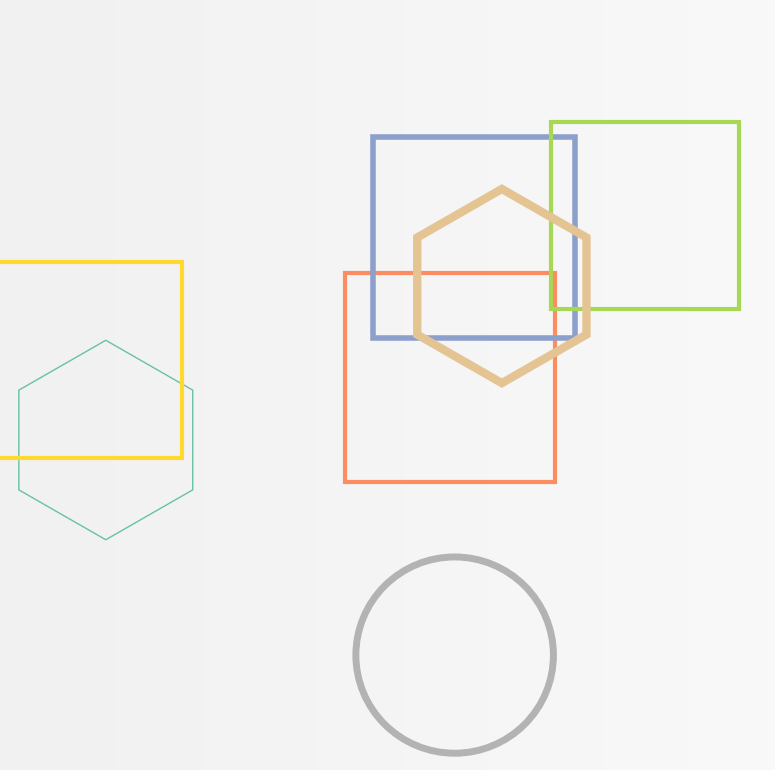[{"shape": "hexagon", "thickness": 0.5, "radius": 0.65, "center": [0.137, 0.429]}, {"shape": "square", "thickness": 1.5, "radius": 0.68, "center": [0.581, 0.51]}, {"shape": "square", "thickness": 2, "radius": 0.65, "center": [0.612, 0.692]}, {"shape": "square", "thickness": 1.5, "radius": 0.61, "center": [0.832, 0.72]}, {"shape": "square", "thickness": 1.5, "radius": 0.64, "center": [0.108, 0.532]}, {"shape": "hexagon", "thickness": 3, "radius": 0.63, "center": [0.648, 0.629]}, {"shape": "circle", "thickness": 2.5, "radius": 0.64, "center": [0.587, 0.149]}]